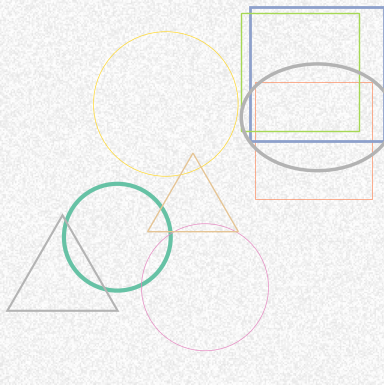[{"shape": "circle", "thickness": 3, "radius": 0.69, "center": [0.305, 0.384]}, {"shape": "square", "thickness": 0.5, "radius": 0.76, "center": [0.815, 0.636]}, {"shape": "square", "thickness": 2, "radius": 0.87, "center": [0.824, 0.808]}, {"shape": "circle", "thickness": 0.5, "radius": 0.83, "center": [0.532, 0.254]}, {"shape": "square", "thickness": 1, "radius": 0.76, "center": [0.779, 0.813]}, {"shape": "circle", "thickness": 0.5, "radius": 0.94, "center": [0.431, 0.73]}, {"shape": "triangle", "thickness": 1, "radius": 0.68, "center": [0.501, 0.466]}, {"shape": "oval", "thickness": 2.5, "radius": 0.99, "center": [0.825, 0.695]}, {"shape": "triangle", "thickness": 1.5, "radius": 0.83, "center": [0.162, 0.275]}]